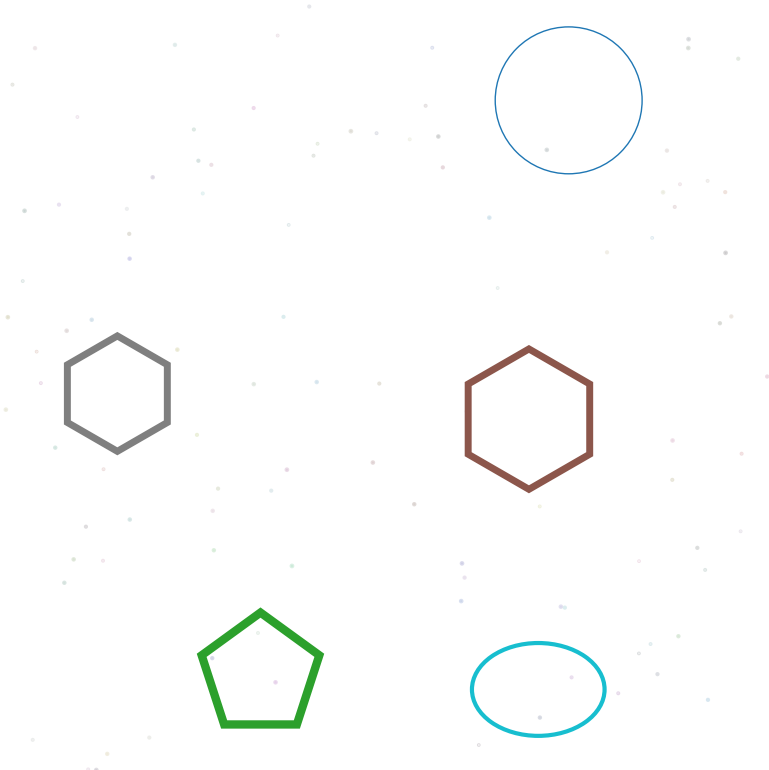[{"shape": "circle", "thickness": 0.5, "radius": 0.48, "center": [0.739, 0.87]}, {"shape": "pentagon", "thickness": 3, "radius": 0.4, "center": [0.338, 0.124]}, {"shape": "hexagon", "thickness": 2.5, "radius": 0.46, "center": [0.687, 0.456]}, {"shape": "hexagon", "thickness": 2.5, "radius": 0.37, "center": [0.152, 0.489]}, {"shape": "oval", "thickness": 1.5, "radius": 0.43, "center": [0.699, 0.105]}]